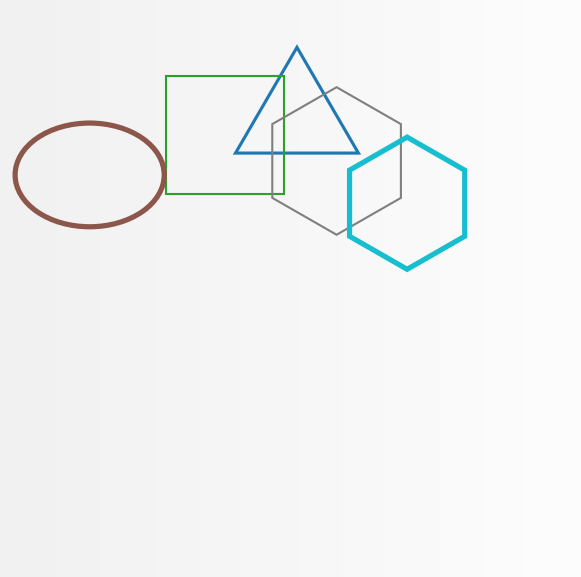[{"shape": "triangle", "thickness": 1.5, "radius": 0.61, "center": [0.511, 0.795]}, {"shape": "square", "thickness": 1, "radius": 0.51, "center": [0.388, 0.765]}, {"shape": "oval", "thickness": 2.5, "radius": 0.64, "center": [0.154, 0.696]}, {"shape": "hexagon", "thickness": 1, "radius": 0.64, "center": [0.579, 0.72]}, {"shape": "hexagon", "thickness": 2.5, "radius": 0.57, "center": [0.7, 0.647]}]